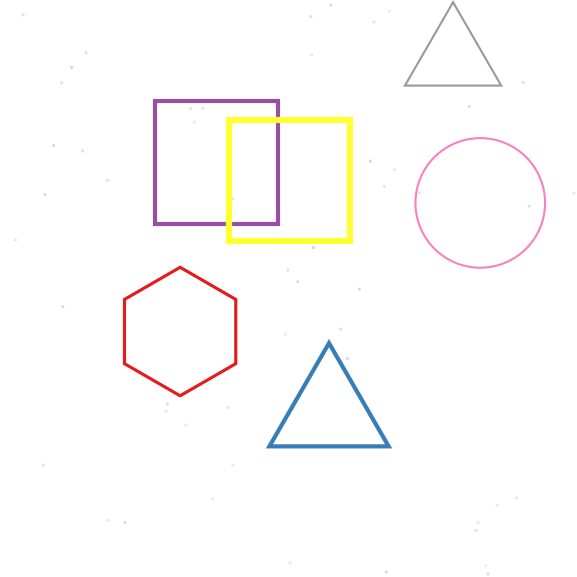[{"shape": "hexagon", "thickness": 1.5, "radius": 0.56, "center": [0.312, 0.425]}, {"shape": "triangle", "thickness": 2, "radius": 0.6, "center": [0.57, 0.286]}, {"shape": "square", "thickness": 2, "radius": 0.53, "center": [0.375, 0.717]}, {"shape": "square", "thickness": 3, "radius": 0.52, "center": [0.502, 0.687]}, {"shape": "circle", "thickness": 1, "radius": 0.56, "center": [0.832, 0.648]}, {"shape": "triangle", "thickness": 1, "radius": 0.48, "center": [0.785, 0.899]}]